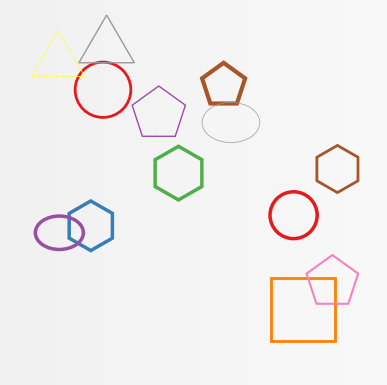[{"shape": "circle", "thickness": 2, "radius": 0.36, "center": [0.266, 0.767]}, {"shape": "circle", "thickness": 2.5, "radius": 0.3, "center": [0.758, 0.441]}, {"shape": "hexagon", "thickness": 2.5, "radius": 0.32, "center": [0.234, 0.414]}, {"shape": "hexagon", "thickness": 2.5, "radius": 0.35, "center": [0.461, 0.55]}, {"shape": "pentagon", "thickness": 1, "radius": 0.36, "center": [0.41, 0.704]}, {"shape": "oval", "thickness": 2.5, "radius": 0.31, "center": [0.153, 0.395]}, {"shape": "square", "thickness": 2, "radius": 0.41, "center": [0.782, 0.196]}, {"shape": "triangle", "thickness": 0.5, "radius": 0.4, "center": [0.15, 0.842]}, {"shape": "pentagon", "thickness": 3, "radius": 0.29, "center": [0.577, 0.778]}, {"shape": "hexagon", "thickness": 2, "radius": 0.31, "center": [0.871, 0.561]}, {"shape": "pentagon", "thickness": 1.5, "radius": 0.35, "center": [0.858, 0.268]}, {"shape": "oval", "thickness": 0.5, "radius": 0.37, "center": [0.596, 0.682]}, {"shape": "triangle", "thickness": 1, "radius": 0.41, "center": [0.275, 0.878]}]